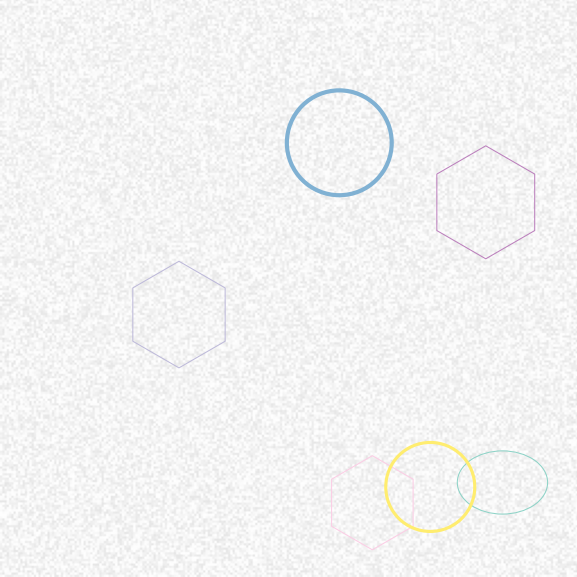[{"shape": "oval", "thickness": 0.5, "radius": 0.39, "center": [0.87, 0.164]}, {"shape": "hexagon", "thickness": 0.5, "radius": 0.46, "center": [0.31, 0.454]}, {"shape": "circle", "thickness": 2, "radius": 0.45, "center": [0.588, 0.752]}, {"shape": "hexagon", "thickness": 0.5, "radius": 0.41, "center": [0.645, 0.129]}, {"shape": "hexagon", "thickness": 0.5, "radius": 0.49, "center": [0.841, 0.649]}, {"shape": "circle", "thickness": 1.5, "radius": 0.39, "center": [0.745, 0.156]}]